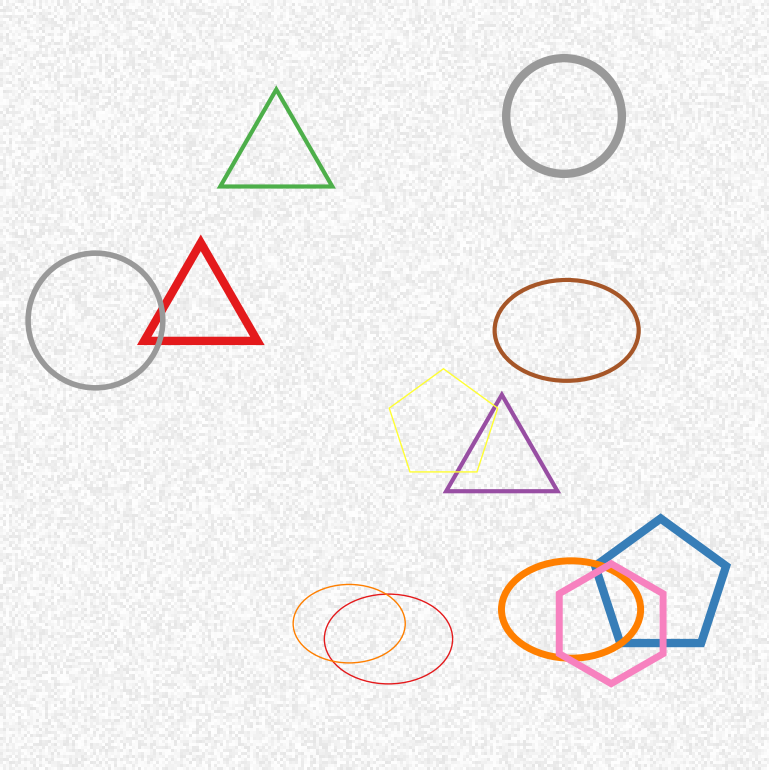[{"shape": "oval", "thickness": 0.5, "radius": 0.42, "center": [0.505, 0.17]}, {"shape": "triangle", "thickness": 3, "radius": 0.42, "center": [0.261, 0.6]}, {"shape": "pentagon", "thickness": 3, "radius": 0.45, "center": [0.858, 0.237]}, {"shape": "triangle", "thickness": 1.5, "radius": 0.42, "center": [0.359, 0.8]}, {"shape": "triangle", "thickness": 1.5, "radius": 0.42, "center": [0.652, 0.404]}, {"shape": "oval", "thickness": 0.5, "radius": 0.36, "center": [0.453, 0.19]}, {"shape": "oval", "thickness": 2.5, "radius": 0.45, "center": [0.742, 0.208]}, {"shape": "pentagon", "thickness": 0.5, "radius": 0.37, "center": [0.576, 0.447]}, {"shape": "oval", "thickness": 1.5, "radius": 0.47, "center": [0.736, 0.571]}, {"shape": "hexagon", "thickness": 2.5, "radius": 0.39, "center": [0.794, 0.19]}, {"shape": "circle", "thickness": 3, "radius": 0.38, "center": [0.733, 0.849]}, {"shape": "circle", "thickness": 2, "radius": 0.44, "center": [0.124, 0.584]}]